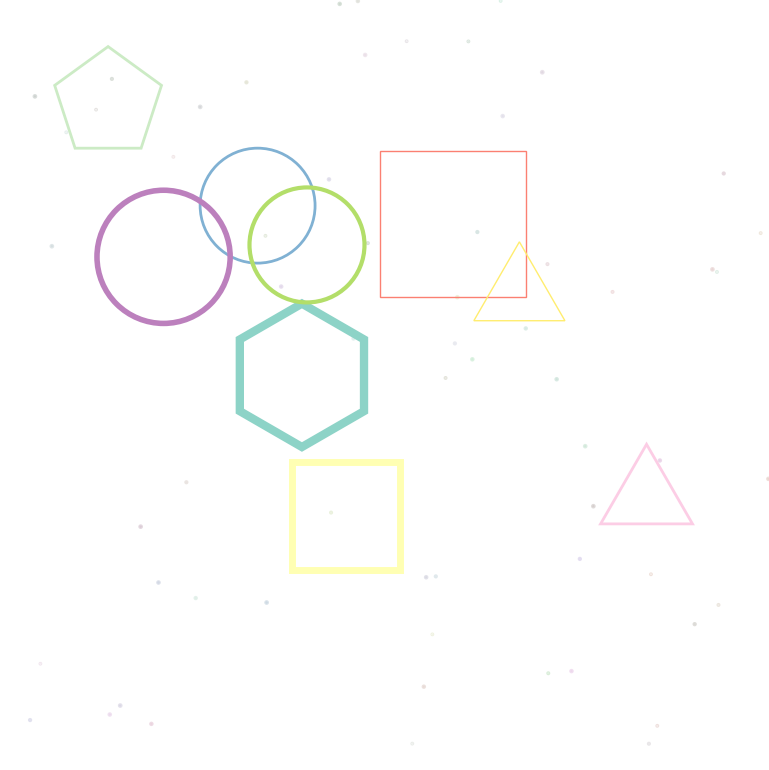[{"shape": "hexagon", "thickness": 3, "radius": 0.47, "center": [0.392, 0.513]}, {"shape": "square", "thickness": 2.5, "radius": 0.35, "center": [0.449, 0.33]}, {"shape": "square", "thickness": 0.5, "radius": 0.47, "center": [0.588, 0.709]}, {"shape": "circle", "thickness": 1, "radius": 0.37, "center": [0.335, 0.733]}, {"shape": "circle", "thickness": 1.5, "radius": 0.37, "center": [0.399, 0.682]}, {"shape": "triangle", "thickness": 1, "radius": 0.34, "center": [0.84, 0.354]}, {"shape": "circle", "thickness": 2, "radius": 0.43, "center": [0.212, 0.666]}, {"shape": "pentagon", "thickness": 1, "radius": 0.36, "center": [0.14, 0.867]}, {"shape": "triangle", "thickness": 0.5, "radius": 0.34, "center": [0.675, 0.618]}]